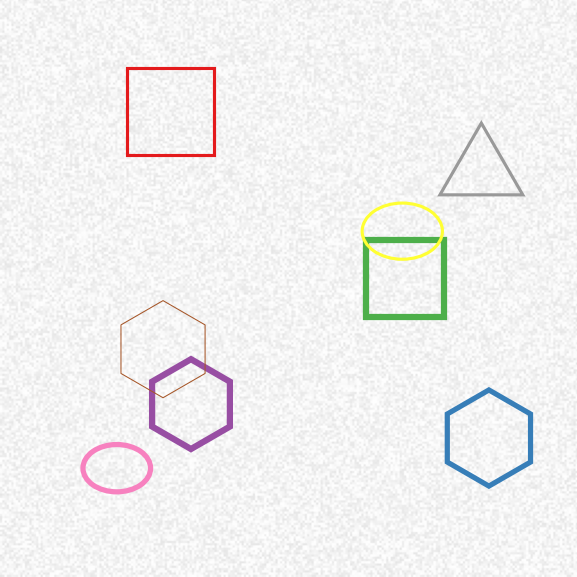[{"shape": "square", "thickness": 1.5, "radius": 0.38, "center": [0.295, 0.806]}, {"shape": "hexagon", "thickness": 2.5, "radius": 0.42, "center": [0.847, 0.241]}, {"shape": "square", "thickness": 3, "radius": 0.33, "center": [0.701, 0.516]}, {"shape": "hexagon", "thickness": 3, "radius": 0.39, "center": [0.331, 0.299]}, {"shape": "oval", "thickness": 1.5, "radius": 0.35, "center": [0.697, 0.599]}, {"shape": "hexagon", "thickness": 0.5, "radius": 0.42, "center": [0.282, 0.394]}, {"shape": "oval", "thickness": 2.5, "radius": 0.29, "center": [0.202, 0.188]}, {"shape": "triangle", "thickness": 1.5, "radius": 0.41, "center": [0.834, 0.703]}]